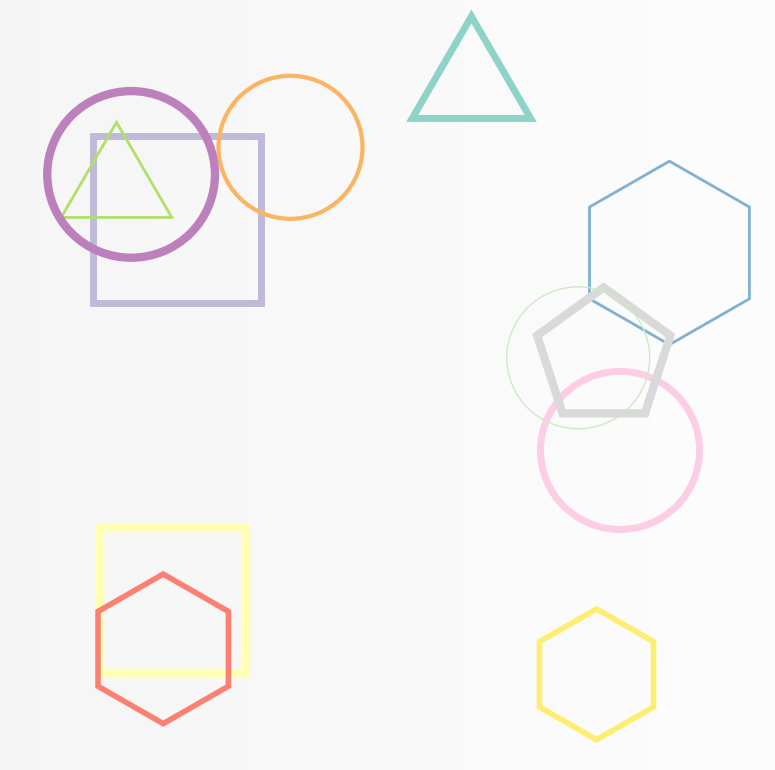[{"shape": "triangle", "thickness": 2.5, "radius": 0.44, "center": [0.608, 0.89]}, {"shape": "square", "thickness": 3, "radius": 0.47, "center": [0.223, 0.22]}, {"shape": "square", "thickness": 2.5, "radius": 0.54, "center": [0.229, 0.715]}, {"shape": "hexagon", "thickness": 2, "radius": 0.49, "center": [0.211, 0.157]}, {"shape": "hexagon", "thickness": 1, "radius": 0.6, "center": [0.864, 0.672]}, {"shape": "circle", "thickness": 1.5, "radius": 0.46, "center": [0.375, 0.809]}, {"shape": "triangle", "thickness": 1, "radius": 0.41, "center": [0.15, 0.759]}, {"shape": "circle", "thickness": 2.5, "radius": 0.51, "center": [0.8, 0.415]}, {"shape": "pentagon", "thickness": 3, "radius": 0.45, "center": [0.779, 0.536]}, {"shape": "circle", "thickness": 3, "radius": 0.54, "center": [0.169, 0.774]}, {"shape": "circle", "thickness": 0.5, "radius": 0.46, "center": [0.746, 0.535]}, {"shape": "hexagon", "thickness": 2, "radius": 0.42, "center": [0.77, 0.124]}]